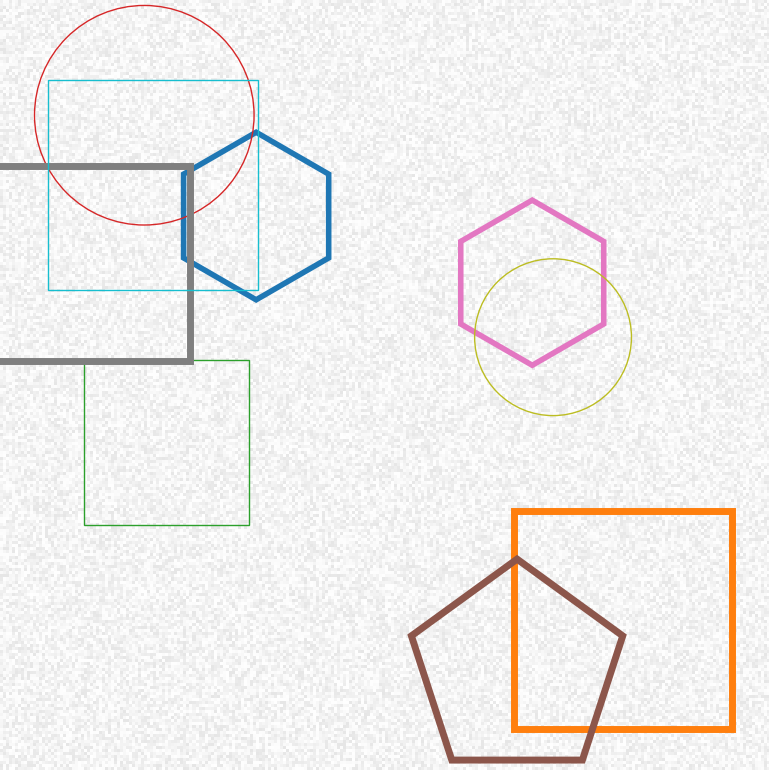[{"shape": "hexagon", "thickness": 2, "radius": 0.54, "center": [0.333, 0.719]}, {"shape": "square", "thickness": 2.5, "radius": 0.71, "center": [0.809, 0.195]}, {"shape": "square", "thickness": 0.5, "radius": 0.54, "center": [0.216, 0.426]}, {"shape": "circle", "thickness": 0.5, "radius": 0.71, "center": [0.187, 0.85]}, {"shape": "pentagon", "thickness": 2.5, "radius": 0.72, "center": [0.672, 0.13]}, {"shape": "hexagon", "thickness": 2, "radius": 0.54, "center": [0.691, 0.633]}, {"shape": "square", "thickness": 2.5, "radius": 0.63, "center": [0.12, 0.658]}, {"shape": "circle", "thickness": 0.5, "radius": 0.51, "center": [0.718, 0.562]}, {"shape": "square", "thickness": 0.5, "radius": 0.68, "center": [0.199, 0.76]}]